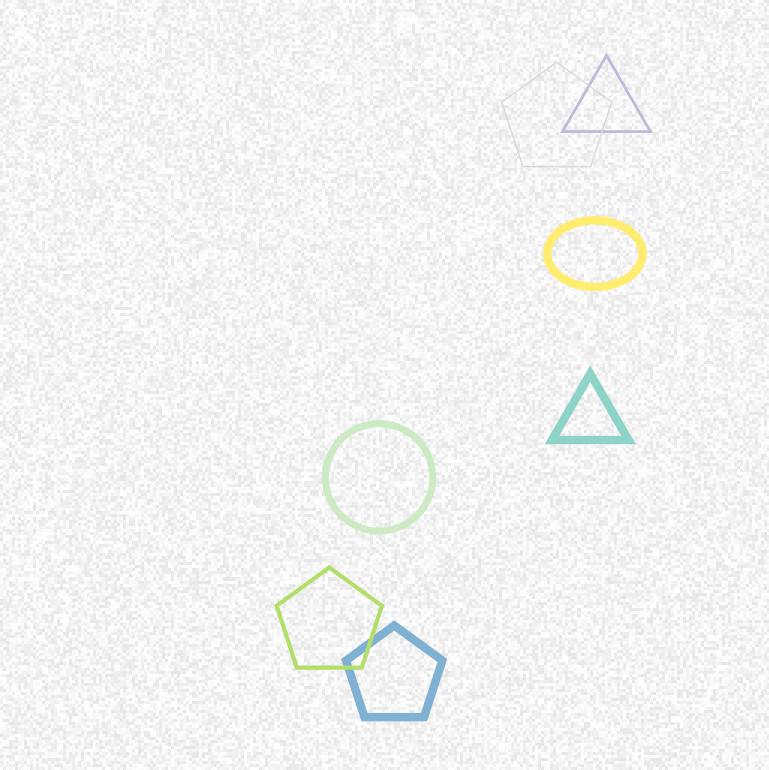[{"shape": "triangle", "thickness": 3, "radius": 0.29, "center": [0.767, 0.457]}, {"shape": "triangle", "thickness": 1, "radius": 0.33, "center": [0.788, 0.862]}, {"shape": "pentagon", "thickness": 3, "radius": 0.33, "center": [0.512, 0.122]}, {"shape": "pentagon", "thickness": 1.5, "radius": 0.36, "center": [0.428, 0.191]}, {"shape": "pentagon", "thickness": 0.5, "radius": 0.38, "center": [0.723, 0.844]}, {"shape": "circle", "thickness": 2.5, "radius": 0.35, "center": [0.492, 0.38]}, {"shape": "oval", "thickness": 3, "radius": 0.31, "center": [0.773, 0.671]}]